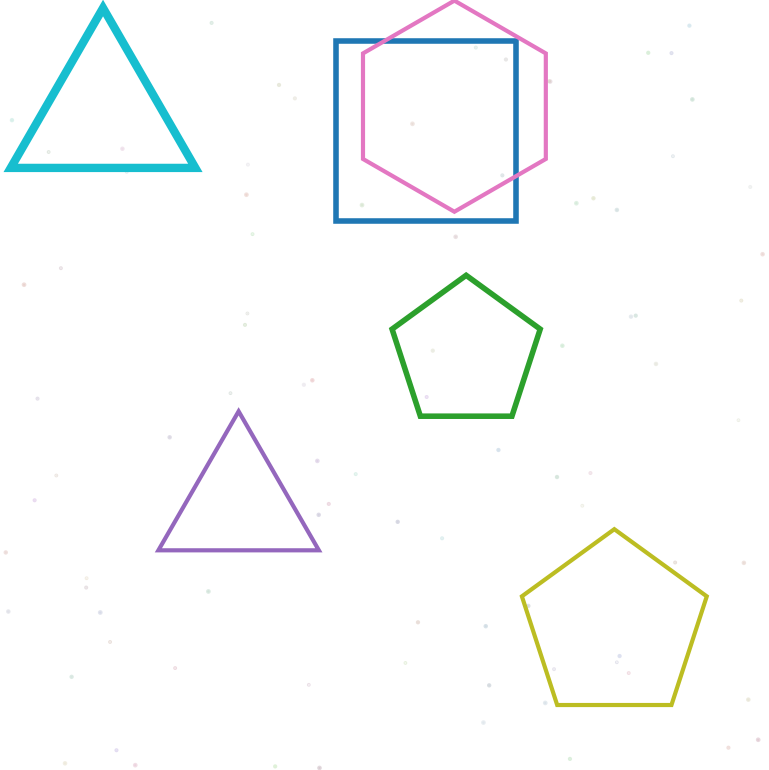[{"shape": "square", "thickness": 2, "radius": 0.58, "center": [0.553, 0.83]}, {"shape": "pentagon", "thickness": 2, "radius": 0.51, "center": [0.605, 0.541]}, {"shape": "triangle", "thickness": 1.5, "radius": 0.6, "center": [0.31, 0.345]}, {"shape": "hexagon", "thickness": 1.5, "radius": 0.69, "center": [0.59, 0.862]}, {"shape": "pentagon", "thickness": 1.5, "radius": 0.63, "center": [0.798, 0.187]}, {"shape": "triangle", "thickness": 3, "radius": 0.69, "center": [0.134, 0.851]}]